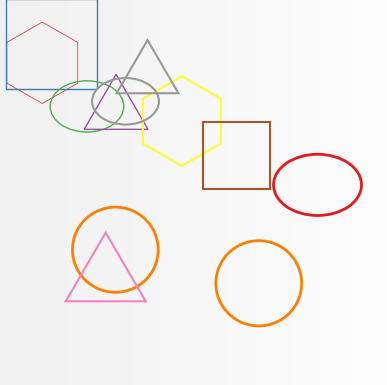[{"shape": "hexagon", "thickness": 0.5, "radius": 0.53, "center": [0.109, 0.837]}, {"shape": "oval", "thickness": 2, "radius": 0.57, "center": [0.819, 0.52]}, {"shape": "square", "thickness": 1, "radius": 0.59, "center": [0.132, 0.885]}, {"shape": "oval", "thickness": 1, "radius": 0.47, "center": [0.224, 0.724]}, {"shape": "triangle", "thickness": 1, "radius": 0.48, "center": [0.3, 0.712]}, {"shape": "circle", "thickness": 2, "radius": 0.55, "center": [0.668, 0.264]}, {"shape": "circle", "thickness": 2, "radius": 0.55, "center": [0.298, 0.351]}, {"shape": "hexagon", "thickness": 1.5, "radius": 0.58, "center": [0.469, 0.686]}, {"shape": "square", "thickness": 1.5, "radius": 0.43, "center": [0.61, 0.596]}, {"shape": "triangle", "thickness": 1.5, "radius": 0.6, "center": [0.273, 0.277]}, {"shape": "oval", "thickness": 1.5, "radius": 0.43, "center": [0.324, 0.737]}, {"shape": "triangle", "thickness": 1.5, "radius": 0.46, "center": [0.381, 0.804]}]